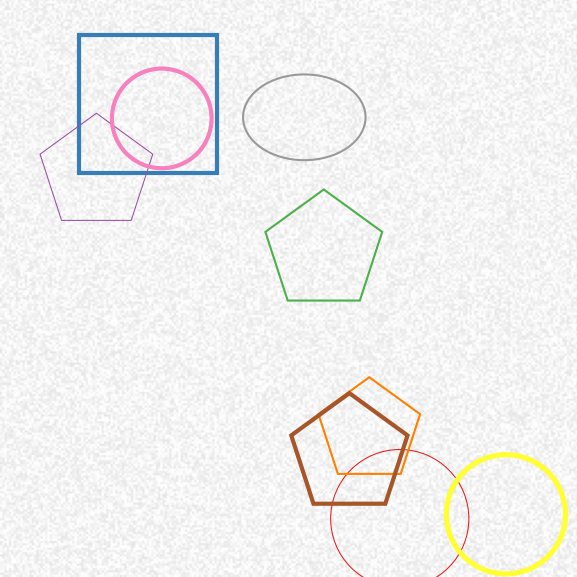[{"shape": "circle", "thickness": 0.5, "radius": 0.6, "center": [0.692, 0.101]}, {"shape": "square", "thickness": 2, "radius": 0.6, "center": [0.256, 0.819]}, {"shape": "pentagon", "thickness": 1, "radius": 0.53, "center": [0.561, 0.565]}, {"shape": "pentagon", "thickness": 0.5, "radius": 0.51, "center": [0.167, 0.7]}, {"shape": "pentagon", "thickness": 1, "radius": 0.46, "center": [0.639, 0.253]}, {"shape": "circle", "thickness": 2.5, "radius": 0.52, "center": [0.876, 0.109]}, {"shape": "pentagon", "thickness": 2, "radius": 0.53, "center": [0.605, 0.213]}, {"shape": "circle", "thickness": 2, "radius": 0.43, "center": [0.28, 0.794]}, {"shape": "oval", "thickness": 1, "radius": 0.53, "center": [0.527, 0.796]}]